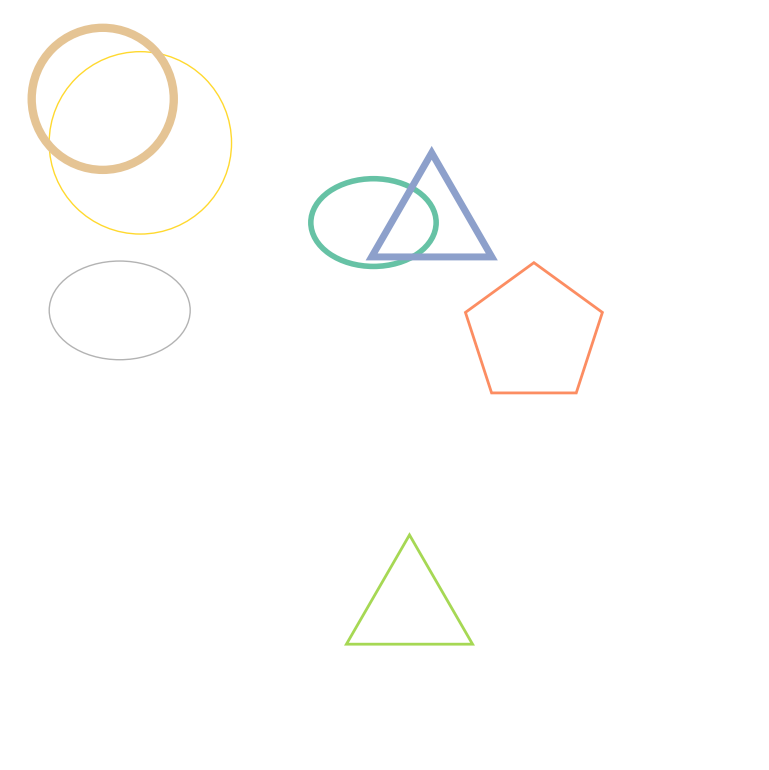[{"shape": "oval", "thickness": 2, "radius": 0.41, "center": [0.485, 0.711]}, {"shape": "pentagon", "thickness": 1, "radius": 0.47, "center": [0.693, 0.565]}, {"shape": "triangle", "thickness": 2.5, "radius": 0.45, "center": [0.561, 0.711]}, {"shape": "triangle", "thickness": 1, "radius": 0.47, "center": [0.532, 0.211]}, {"shape": "circle", "thickness": 0.5, "radius": 0.59, "center": [0.182, 0.814]}, {"shape": "circle", "thickness": 3, "radius": 0.46, "center": [0.133, 0.872]}, {"shape": "oval", "thickness": 0.5, "radius": 0.46, "center": [0.155, 0.597]}]